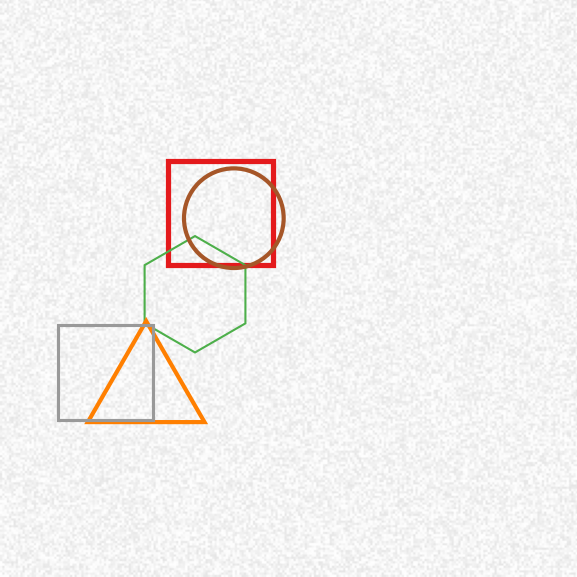[{"shape": "square", "thickness": 2.5, "radius": 0.45, "center": [0.382, 0.63]}, {"shape": "hexagon", "thickness": 1, "radius": 0.5, "center": [0.338, 0.49]}, {"shape": "triangle", "thickness": 2, "radius": 0.58, "center": [0.253, 0.327]}, {"shape": "circle", "thickness": 2, "radius": 0.43, "center": [0.405, 0.621]}, {"shape": "square", "thickness": 1.5, "radius": 0.41, "center": [0.183, 0.354]}]